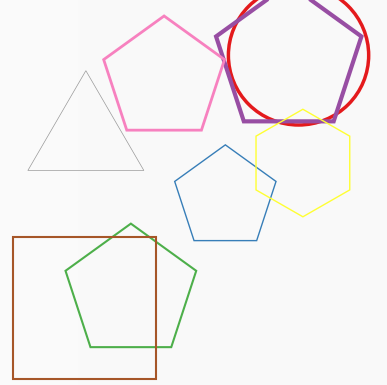[{"shape": "circle", "thickness": 2.5, "radius": 0.9, "center": [0.77, 0.856]}, {"shape": "pentagon", "thickness": 1, "radius": 0.69, "center": [0.582, 0.486]}, {"shape": "pentagon", "thickness": 1.5, "radius": 0.89, "center": [0.338, 0.242]}, {"shape": "pentagon", "thickness": 3, "radius": 0.99, "center": [0.745, 0.844]}, {"shape": "hexagon", "thickness": 1, "radius": 0.7, "center": [0.782, 0.577]}, {"shape": "square", "thickness": 1.5, "radius": 0.92, "center": [0.219, 0.201]}, {"shape": "pentagon", "thickness": 2, "radius": 0.82, "center": [0.423, 0.795]}, {"shape": "triangle", "thickness": 0.5, "radius": 0.86, "center": [0.222, 0.644]}]